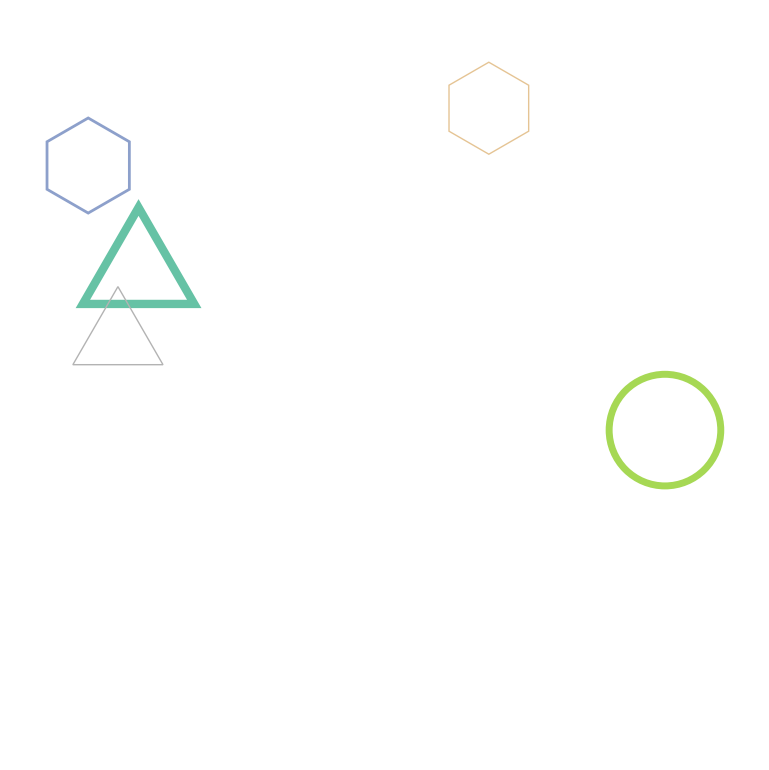[{"shape": "triangle", "thickness": 3, "radius": 0.42, "center": [0.18, 0.647]}, {"shape": "hexagon", "thickness": 1, "radius": 0.31, "center": [0.115, 0.785]}, {"shape": "circle", "thickness": 2.5, "radius": 0.36, "center": [0.864, 0.441]}, {"shape": "hexagon", "thickness": 0.5, "radius": 0.3, "center": [0.635, 0.859]}, {"shape": "triangle", "thickness": 0.5, "radius": 0.34, "center": [0.153, 0.56]}]